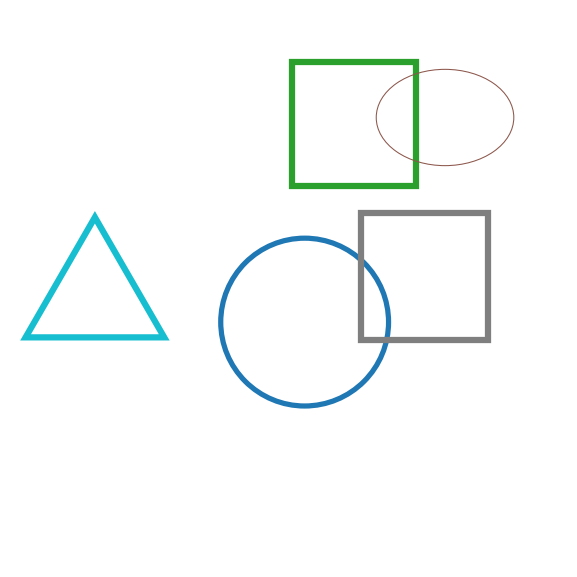[{"shape": "circle", "thickness": 2.5, "radius": 0.73, "center": [0.528, 0.441]}, {"shape": "square", "thickness": 3, "radius": 0.54, "center": [0.613, 0.784]}, {"shape": "oval", "thickness": 0.5, "radius": 0.6, "center": [0.771, 0.796]}, {"shape": "square", "thickness": 3, "radius": 0.55, "center": [0.735, 0.52]}, {"shape": "triangle", "thickness": 3, "radius": 0.69, "center": [0.164, 0.484]}]